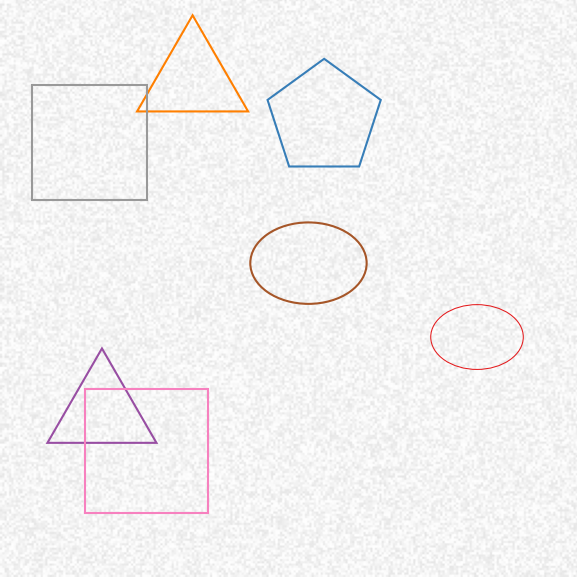[{"shape": "oval", "thickness": 0.5, "radius": 0.4, "center": [0.826, 0.416]}, {"shape": "pentagon", "thickness": 1, "radius": 0.52, "center": [0.561, 0.794]}, {"shape": "triangle", "thickness": 1, "radius": 0.54, "center": [0.177, 0.287]}, {"shape": "triangle", "thickness": 1, "radius": 0.56, "center": [0.333, 0.862]}, {"shape": "oval", "thickness": 1, "radius": 0.5, "center": [0.534, 0.543]}, {"shape": "square", "thickness": 1, "radius": 0.53, "center": [0.254, 0.218]}, {"shape": "square", "thickness": 1, "radius": 0.5, "center": [0.154, 0.752]}]